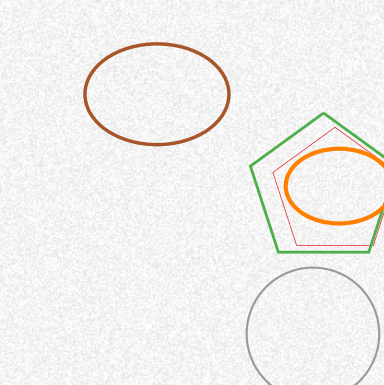[{"shape": "pentagon", "thickness": 0.5, "radius": 0.85, "center": [0.87, 0.5]}, {"shape": "pentagon", "thickness": 2, "radius": 1.0, "center": [0.84, 0.507]}, {"shape": "oval", "thickness": 3, "radius": 0.69, "center": [0.881, 0.517]}, {"shape": "oval", "thickness": 2.5, "radius": 0.93, "center": [0.408, 0.755]}, {"shape": "circle", "thickness": 1.5, "radius": 0.86, "center": [0.813, 0.133]}]